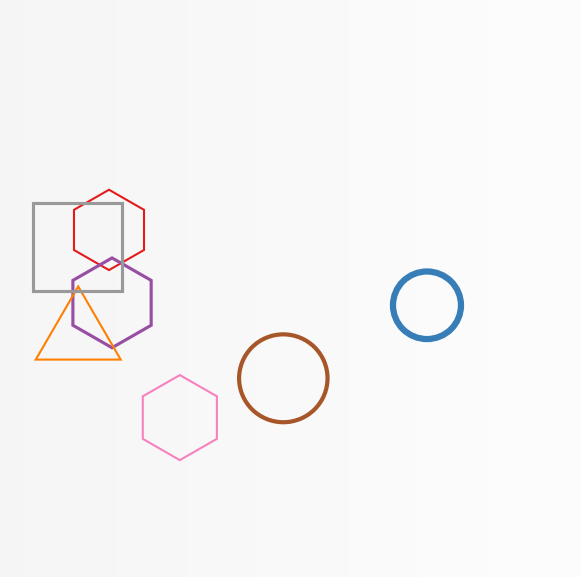[{"shape": "hexagon", "thickness": 1, "radius": 0.35, "center": [0.188, 0.601]}, {"shape": "circle", "thickness": 3, "radius": 0.29, "center": [0.735, 0.471]}, {"shape": "hexagon", "thickness": 1.5, "radius": 0.39, "center": [0.193, 0.475]}, {"shape": "triangle", "thickness": 1, "radius": 0.42, "center": [0.135, 0.419]}, {"shape": "circle", "thickness": 2, "radius": 0.38, "center": [0.487, 0.344]}, {"shape": "hexagon", "thickness": 1, "radius": 0.37, "center": [0.309, 0.276]}, {"shape": "square", "thickness": 1.5, "radius": 0.38, "center": [0.133, 0.572]}]